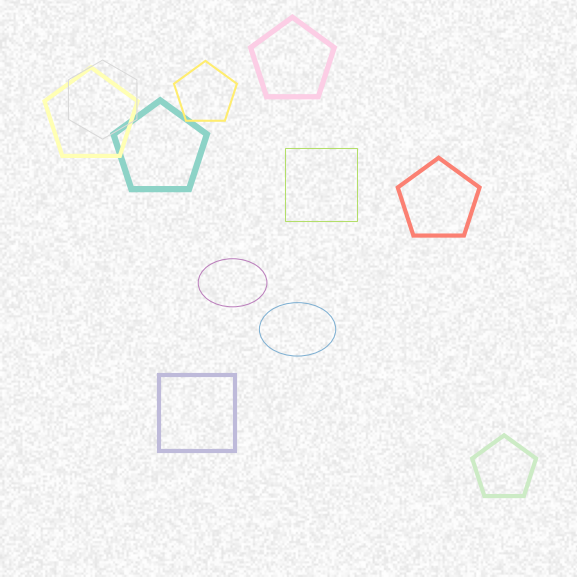[{"shape": "pentagon", "thickness": 3, "radius": 0.42, "center": [0.277, 0.74]}, {"shape": "pentagon", "thickness": 2, "radius": 0.42, "center": [0.158, 0.798]}, {"shape": "square", "thickness": 2, "radius": 0.33, "center": [0.34, 0.284]}, {"shape": "pentagon", "thickness": 2, "radius": 0.37, "center": [0.76, 0.651]}, {"shape": "oval", "thickness": 0.5, "radius": 0.33, "center": [0.515, 0.429]}, {"shape": "square", "thickness": 0.5, "radius": 0.31, "center": [0.556, 0.68]}, {"shape": "pentagon", "thickness": 2.5, "radius": 0.38, "center": [0.506, 0.893]}, {"shape": "hexagon", "thickness": 0.5, "radius": 0.34, "center": [0.178, 0.827]}, {"shape": "oval", "thickness": 0.5, "radius": 0.3, "center": [0.403, 0.509]}, {"shape": "pentagon", "thickness": 2, "radius": 0.29, "center": [0.873, 0.187]}, {"shape": "pentagon", "thickness": 1, "radius": 0.29, "center": [0.356, 0.836]}]